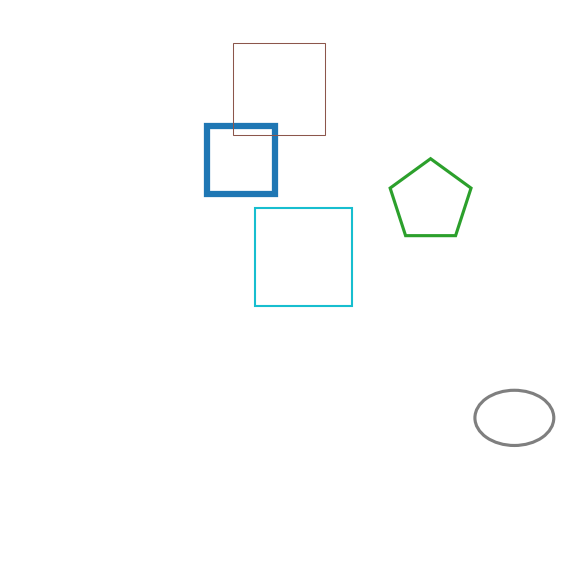[{"shape": "square", "thickness": 3, "radius": 0.29, "center": [0.417, 0.721]}, {"shape": "pentagon", "thickness": 1.5, "radius": 0.37, "center": [0.746, 0.651]}, {"shape": "square", "thickness": 0.5, "radius": 0.4, "center": [0.483, 0.845]}, {"shape": "oval", "thickness": 1.5, "radius": 0.34, "center": [0.891, 0.276]}, {"shape": "square", "thickness": 1, "radius": 0.42, "center": [0.525, 0.554]}]